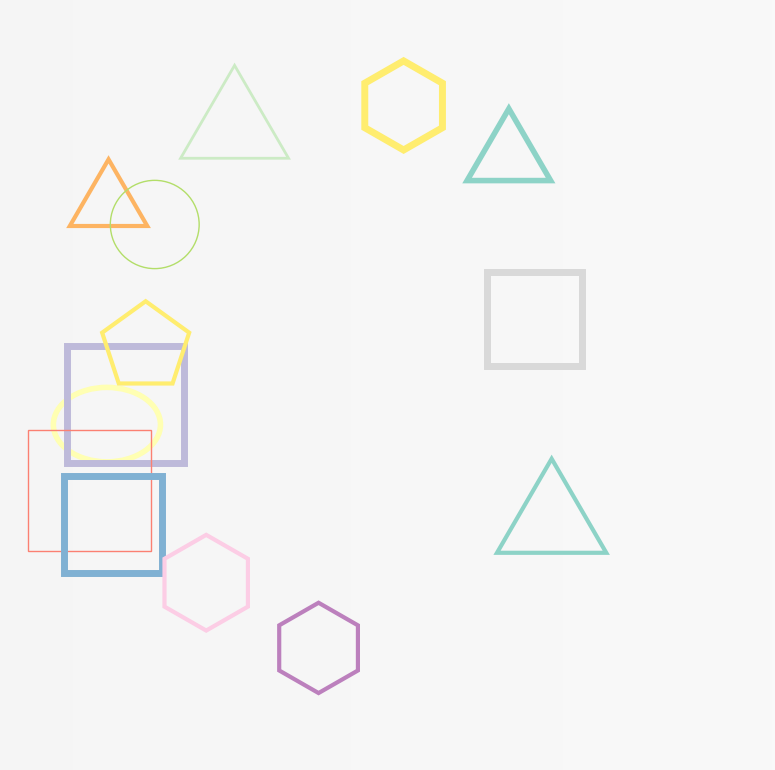[{"shape": "triangle", "thickness": 2, "radius": 0.31, "center": [0.657, 0.797]}, {"shape": "triangle", "thickness": 1.5, "radius": 0.41, "center": [0.712, 0.323]}, {"shape": "oval", "thickness": 2, "radius": 0.35, "center": [0.138, 0.449]}, {"shape": "square", "thickness": 2.5, "radius": 0.38, "center": [0.162, 0.475]}, {"shape": "square", "thickness": 0.5, "radius": 0.4, "center": [0.116, 0.363]}, {"shape": "square", "thickness": 2.5, "radius": 0.32, "center": [0.145, 0.319]}, {"shape": "triangle", "thickness": 1.5, "radius": 0.29, "center": [0.14, 0.735]}, {"shape": "circle", "thickness": 0.5, "radius": 0.29, "center": [0.2, 0.708]}, {"shape": "hexagon", "thickness": 1.5, "radius": 0.31, "center": [0.266, 0.243]}, {"shape": "square", "thickness": 2.5, "radius": 0.31, "center": [0.69, 0.586]}, {"shape": "hexagon", "thickness": 1.5, "radius": 0.29, "center": [0.411, 0.159]}, {"shape": "triangle", "thickness": 1, "radius": 0.4, "center": [0.303, 0.835]}, {"shape": "hexagon", "thickness": 2.5, "radius": 0.29, "center": [0.521, 0.863]}, {"shape": "pentagon", "thickness": 1.5, "radius": 0.3, "center": [0.188, 0.55]}]